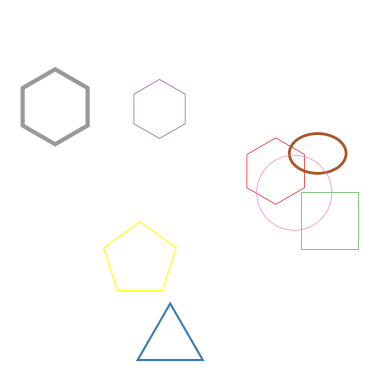[{"shape": "hexagon", "thickness": 0.5, "radius": 0.43, "center": [0.716, 0.556]}, {"shape": "triangle", "thickness": 1.5, "radius": 0.49, "center": [0.442, 0.114]}, {"shape": "square", "thickness": 0.5, "radius": 0.37, "center": [0.856, 0.428]}, {"shape": "hexagon", "thickness": 0.5, "radius": 0.38, "center": [0.414, 0.717]}, {"shape": "pentagon", "thickness": 1, "radius": 0.5, "center": [0.363, 0.325]}, {"shape": "oval", "thickness": 2, "radius": 0.37, "center": [0.825, 0.601]}, {"shape": "circle", "thickness": 0.5, "radius": 0.49, "center": [0.764, 0.499]}, {"shape": "hexagon", "thickness": 3, "radius": 0.49, "center": [0.143, 0.723]}]